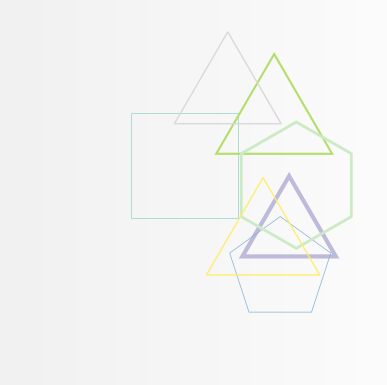[{"shape": "square", "thickness": 0.5, "radius": 0.69, "center": [0.476, 0.571]}, {"shape": "triangle", "thickness": 3, "radius": 0.7, "center": [0.746, 0.404]}, {"shape": "pentagon", "thickness": 0.5, "radius": 0.69, "center": [0.723, 0.3]}, {"shape": "triangle", "thickness": 1.5, "radius": 0.86, "center": [0.708, 0.687]}, {"shape": "triangle", "thickness": 1, "radius": 0.8, "center": [0.588, 0.758]}, {"shape": "hexagon", "thickness": 2, "radius": 0.82, "center": [0.765, 0.519]}, {"shape": "triangle", "thickness": 1, "radius": 0.84, "center": [0.679, 0.37]}]